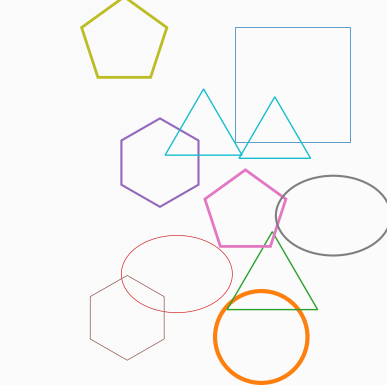[{"shape": "square", "thickness": 0.5, "radius": 0.75, "center": [0.755, 0.781]}, {"shape": "circle", "thickness": 3, "radius": 0.6, "center": [0.674, 0.125]}, {"shape": "triangle", "thickness": 1, "radius": 0.67, "center": [0.703, 0.263]}, {"shape": "oval", "thickness": 0.5, "radius": 0.72, "center": [0.456, 0.288]}, {"shape": "hexagon", "thickness": 1.5, "radius": 0.57, "center": [0.413, 0.578]}, {"shape": "hexagon", "thickness": 0.5, "radius": 0.55, "center": [0.328, 0.174]}, {"shape": "pentagon", "thickness": 2, "radius": 0.55, "center": [0.633, 0.449]}, {"shape": "oval", "thickness": 1.5, "radius": 0.74, "center": [0.86, 0.44]}, {"shape": "pentagon", "thickness": 2, "radius": 0.58, "center": [0.321, 0.893]}, {"shape": "triangle", "thickness": 1, "radius": 0.53, "center": [0.709, 0.642]}, {"shape": "triangle", "thickness": 1, "radius": 0.57, "center": [0.525, 0.654]}]